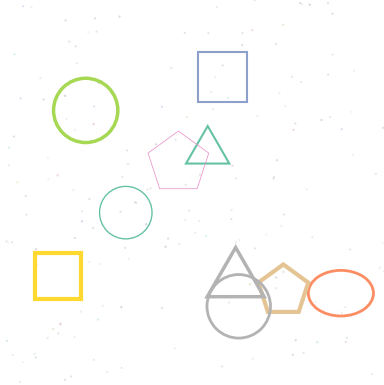[{"shape": "circle", "thickness": 1, "radius": 0.34, "center": [0.327, 0.448]}, {"shape": "triangle", "thickness": 1.5, "radius": 0.32, "center": [0.539, 0.608]}, {"shape": "oval", "thickness": 2, "radius": 0.42, "center": [0.885, 0.238]}, {"shape": "square", "thickness": 1.5, "radius": 0.32, "center": [0.579, 0.8]}, {"shape": "pentagon", "thickness": 0.5, "radius": 0.41, "center": [0.463, 0.577]}, {"shape": "circle", "thickness": 2.5, "radius": 0.42, "center": [0.223, 0.713]}, {"shape": "square", "thickness": 3, "radius": 0.3, "center": [0.15, 0.283]}, {"shape": "pentagon", "thickness": 3, "radius": 0.34, "center": [0.736, 0.245]}, {"shape": "triangle", "thickness": 2.5, "radius": 0.43, "center": [0.612, 0.272]}, {"shape": "circle", "thickness": 2, "radius": 0.41, "center": [0.62, 0.204]}]